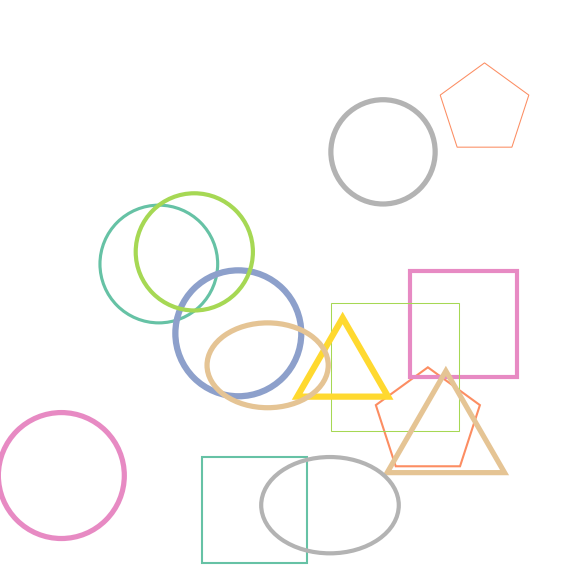[{"shape": "circle", "thickness": 1.5, "radius": 0.51, "center": [0.275, 0.542]}, {"shape": "square", "thickness": 1, "radius": 0.46, "center": [0.441, 0.116]}, {"shape": "pentagon", "thickness": 0.5, "radius": 0.4, "center": [0.839, 0.81]}, {"shape": "pentagon", "thickness": 1, "radius": 0.47, "center": [0.741, 0.268]}, {"shape": "circle", "thickness": 3, "radius": 0.55, "center": [0.413, 0.422]}, {"shape": "square", "thickness": 2, "radius": 0.46, "center": [0.803, 0.438]}, {"shape": "circle", "thickness": 2.5, "radius": 0.55, "center": [0.106, 0.176]}, {"shape": "square", "thickness": 0.5, "radius": 0.56, "center": [0.684, 0.363]}, {"shape": "circle", "thickness": 2, "radius": 0.51, "center": [0.336, 0.563]}, {"shape": "triangle", "thickness": 3, "radius": 0.45, "center": [0.593, 0.358]}, {"shape": "oval", "thickness": 2.5, "radius": 0.52, "center": [0.463, 0.367]}, {"shape": "triangle", "thickness": 2.5, "radius": 0.59, "center": [0.772, 0.239]}, {"shape": "oval", "thickness": 2, "radius": 0.6, "center": [0.571, 0.124]}, {"shape": "circle", "thickness": 2.5, "radius": 0.45, "center": [0.663, 0.736]}]